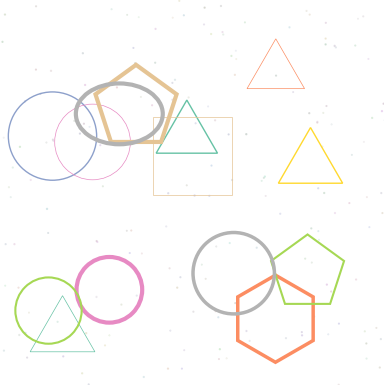[{"shape": "triangle", "thickness": 0.5, "radius": 0.49, "center": [0.162, 0.135]}, {"shape": "triangle", "thickness": 1, "radius": 0.46, "center": [0.485, 0.648]}, {"shape": "hexagon", "thickness": 2.5, "radius": 0.57, "center": [0.715, 0.172]}, {"shape": "triangle", "thickness": 0.5, "radius": 0.43, "center": [0.716, 0.813]}, {"shape": "circle", "thickness": 1, "radius": 0.57, "center": [0.136, 0.647]}, {"shape": "circle", "thickness": 3, "radius": 0.43, "center": [0.284, 0.247]}, {"shape": "circle", "thickness": 0.5, "radius": 0.49, "center": [0.24, 0.631]}, {"shape": "circle", "thickness": 1.5, "radius": 0.43, "center": [0.126, 0.193]}, {"shape": "pentagon", "thickness": 1.5, "radius": 0.5, "center": [0.799, 0.291]}, {"shape": "triangle", "thickness": 1, "radius": 0.48, "center": [0.807, 0.572]}, {"shape": "square", "thickness": 0.5, "radius": 0.51, "center": [0.5, 0.596]}, {"shape": "pentagon", "thickness": 3, "radius": 0.55, "center": [0.353, 0.721]}, {"shape": "oval", "thickness": 3, "radius": 0.56, "center": [0.31, 0.704]}, {"shape": "circle", "thickness": 2.5, "radius": 0.53, "center": [0.607, 0.29]}]